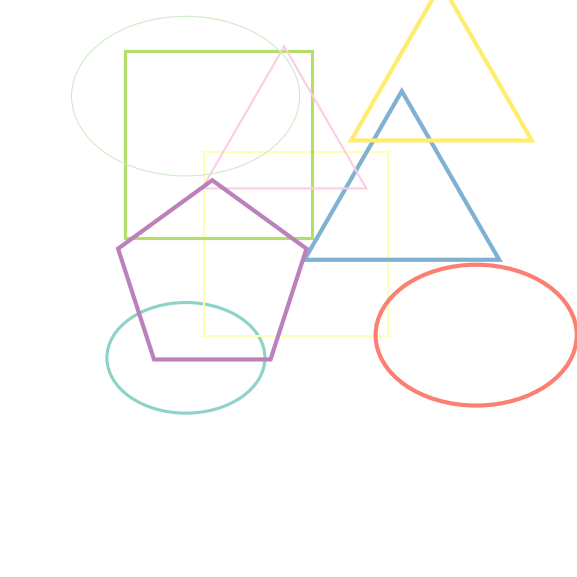[{"shape": "oval", "thickness": 1.5, "radius": 0.68, "center": [0.322, 0.38]}, {"shape": "square", "thickness": 1, "radius": 0.8, "center": [0.513, 0.577]}, {"shape": "oval", "thickness": 2, "radius": 0.87, "center": [0.825, 0.419]}, {"shape": "triangle", "thickness": 2, "radius": 0.97, "center": [0.696, 0.647]}, {"shape": "square", "thickness": 1.5, "radius": 0.81, "center": [0.379, 0.749]}, {"shape": "triangle", "thickness": 1, "radius": 0.82, "center": [0.492, 0.755]}, {"shape": "pentagon", "thickness": 2, "radius": 0.86, "center": [0.368, 0.515]}, {"shape": "oval", "thickness": 0.5, "radius": 0.99, "center": [0.321, 0.833]}, {"shape": "triangle", "thickness": 2, "radius": 0.9, "center": [0.764, 0.846]}]